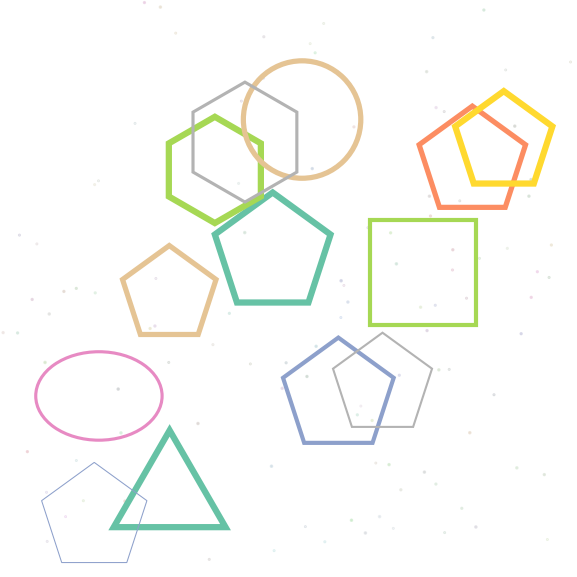[{"shape": "triangle", "thickness": 3, "radius": 0.56, "center": [0.294, 0.142]}, {"shape": "pentagon", "thickness": 3, "radius": 0.53, "center": [0.472, 0.561]}, {"shape": "pentagon", "thickness": 2.5, "radius": 0.48, "center": [0.818, 0.718]}, {"shape": "pentagon", "thickness": 0.5, "radius": 0.48, "center": [0.163, 0.103]}, {"shape": "pentagon", "thickness": 2, "radius": 0.5, "center": [0.586, 0.314]}, {"shape": "oval", "thickness": 1.5, "radius": 0.55, "center": [0.171, 0.313]}, {"shape": "hexagon", "thickness": 3, "radius": 0.46, "center": [0.372, 0.705]}, {"shape": "square", "thickness": 2, "radius": 0.46, "center": [0.732, 0.527]}, {"shape": "pentagon", "thickness": 3, "radius": 0.44, "center": [0.872, 0.753]}, {"shape": "pentagon", "thickness": 2.5, "radius": 0.43, "center": [0.293, 0.489]}, {"shape": "circle", "thickness": 2.5, "radius": 0.51, "center": [0.523, 0.792]}, {"shape": "pentagon", "thickness": 1, "radius": 0.45, "center": [0.662, 0.333]}, {"shape": "hexagon", "thickness": 1.5, "radius": 0.52, "center": [0.424, 0.753]}]